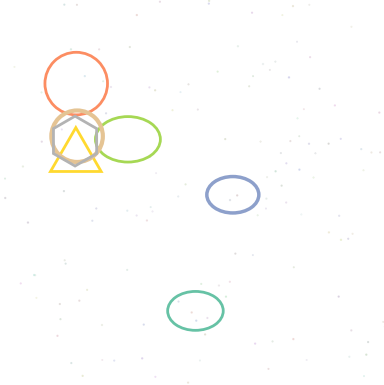[{"shape": "oval", "thickness": 2, "radius": 0.36, "center": [0.508, 0.193]}, {"shape": "circle", "thickness": 2, "radius": 0.41, "center": [0.198, 0.783]}, {"shape": "oval", "thickness": 2.5, "radius": 0.34, "center": [0.605, 0.494]}, {"shape": "oval", "thickness": 2, "radius": 0.42, "center": [0.332, 0.638]}, {"shape": "triangle", "thickness": 2, "radius": 0.38, "center": [0.197, 0.593]}, {"shape": "circle", "thickness": 3, "radius": 0.33, "center": [0.2, 0.646]}, {"shape": "hexagon", "thickness": 2, "radius": 0.32, "center": [0.195, 0.634]}]